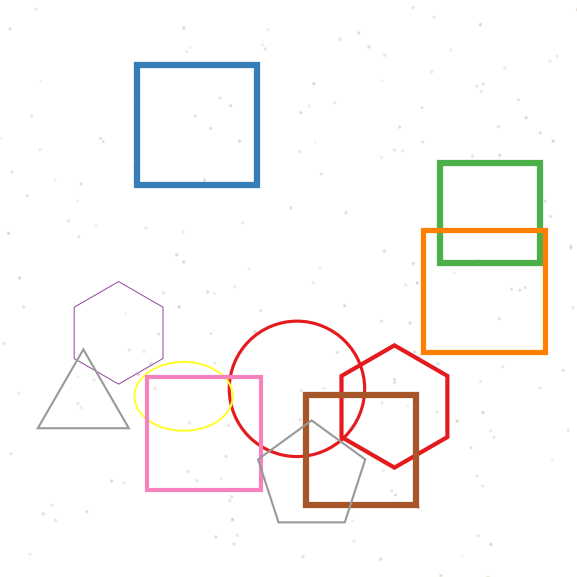[{"shape": "circle", "thickness": 1.5, "radius": 0.59, "center": [0.514, 0.326]}, {"shape": "hexagon", "thickness": 2, "radius": 0.53, "center": [0.683, 0.295]}, {"shape": "square", "thickness": 3, "radius": 0.52, "center": [0.342, 0.783]}, {"shape": "square", "thickness": 3, "radius": 0.43, "center": [0.849, 0.63]}, {"shape": "hexagon", "thickness": 0.5, "radius": 0.44, "center": [0.205, 0.423]}, {"shape": "square", "thickness": 2.5, "radius": 0.53, "center": [0.838, 0.495]}, {"shape": "oval", "thickness": 1, "radius": 0.43, "center": [0.318, 0.313]}, {"shape": "square", "thickness": 3, "radius": 0.48, "center": [0.625, 0.22]}, {"shape": "square", "thickness": 2, "radius": 0.49, "center": [0.353, 0.249]}, {"shape": "pentagon", "thickness": 1, "radius": 0.49, "center": [0.54, 0.174]}, {"shape": "triangle", "thickness": 1, "radius": 0.45, "center": [0.144, 0.303]}]